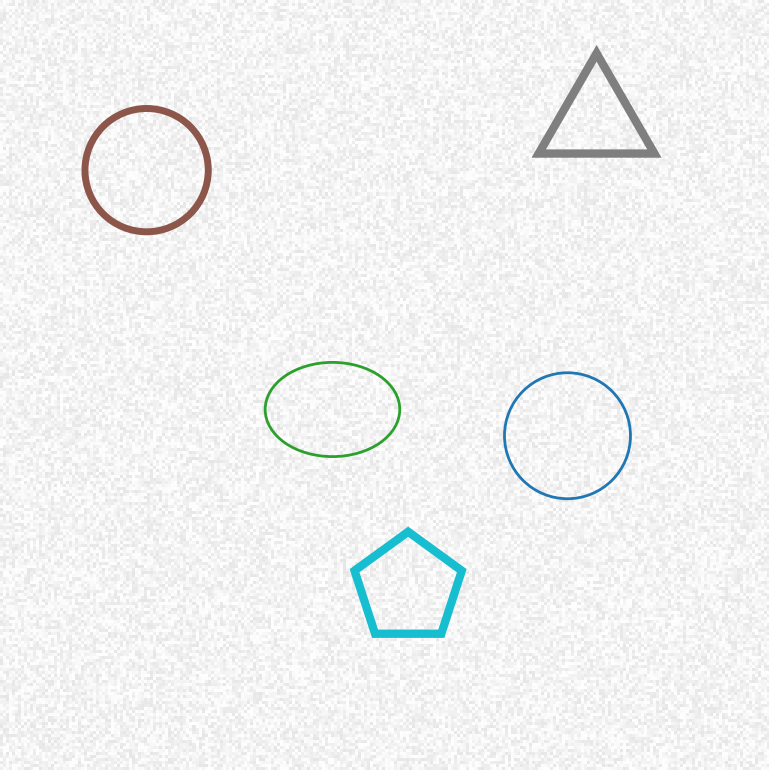[{"shape": "circle", "thickness": 1, "radius": 0.41, "center": [0.737, 0.434]}, {"shape": "oval", "thickness": 1, "radius": 0.44, "center": [0.432, 0.468]}, {"shape": "circle", "thickness": 2.5, "radius": 0.4, "center": [0.19, 0.779]}, {"shape": "triangle", "thickness": 3, "radius": 0.43, "center": [0.775, 0.844]}, {"shape": "pentagon", "thickness": 3, "radius": 0.37, "center": [0.53, 0.236]}]